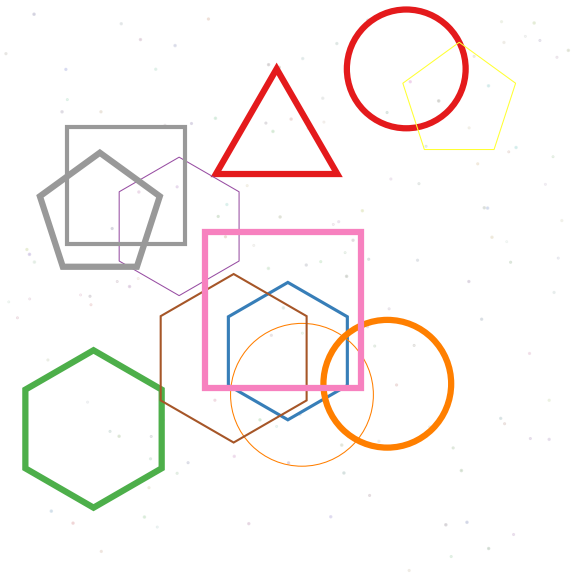[{"shape": "circle", "thickness": 3, "radius": 0.51, "center": [0.703, 0.88]}, {"shape": "triangle", "thickness": 3, "radius": 0.61, "center": [0.479, 0.759]}, {"shape": "hexagon", "thickness": 1.5, "radius": 0.59, "center": [0.498, 0.391]}, {"shape": "hexagon", "thickness": 3, "radius": 0.68, "center": [0.162, 0.256]}, {"shape": "hexagon", "thickness": 0.5, "radius": 0.6, "center": [0.31, 0.607]}, {"shape": "circle", "thickness": 3, "radius": 0.55, "center": [0.671, 0.335]}, {"shape": "circle", "thickness": 0.5, "radius": 0.62, "center": [0.523, 0.316]}, {"shape": "pentagon", "thickness": 0.5, "radius": 0.51, "center": [0.795, 0.823]}, {"shape": "hexagon", "thickness": 1, "radius": 0.73, "center": [0.405, 0.379]}, {"shape": "square", "thickness": 3, "radius": 0.68, "center": [0.49, 0.462]}, {"shape": "pentagon", "thickness": 3, "radius": 0.55, "center": [0.173, 0.626]}, {"shape": "square", "thickness": 2, "radius": 0.51, "center": [0.218, 0.678]}]